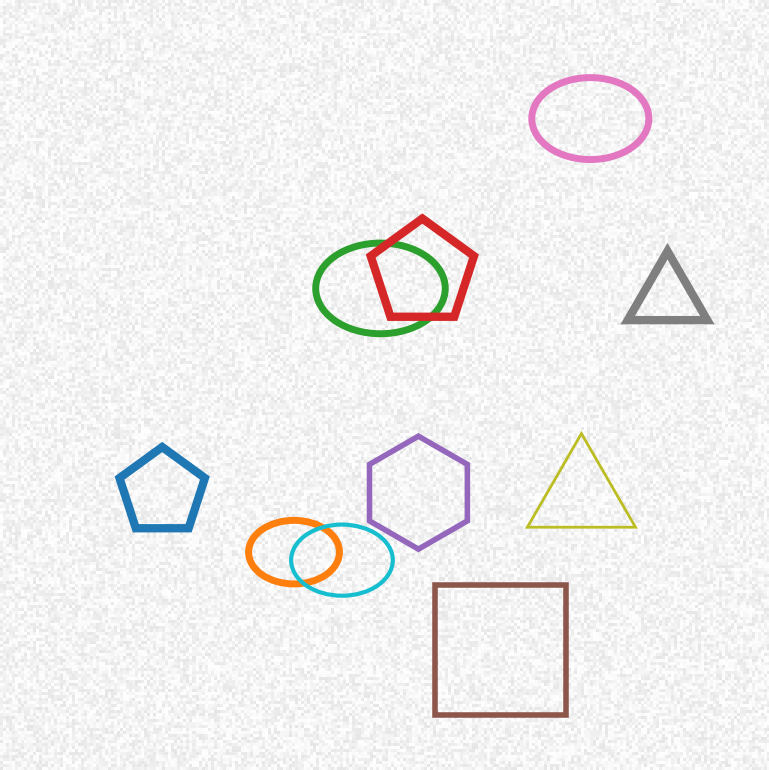[{"shape": "pentagon", "thickness": 3, "radius": 0.29, "center": [0.211, 0.361]}, {"shape": "oval", "thickness": 2.5, "radius": 0.29, "center": [0.382, 0.283]}, {"shape": "oval", "thickness": 2.5, "radius": 0.42, "center": [0.494, 0.625]}, {"shape": "pentagon", "thickness": 3, "radius": 0.35, "center": [0.549, 0.646]}, {"shape": "hexagon", "thickness": 2, "radius": 0.37, "center": [0.543, 0.36]}, {"shape": "square", "thickness": 2, "radius": 0.42, "center": [0.65, 0.156]}, {"shape": "oval", "thickness": 2.5, "radius": 0.38, "center": [0.767, 0.846]}, {"shape": "triangle", "thickness": 3, "radius": 0.3, "center": [0.867, 0.614]}, {"shape": "triangle", "thickness": 1, "radius": 0.41, "center": [0.755, 0.356]}, {"shape": "oval", "thickness": 1.5, "radius": 0.33, "center": [0.444, 0.273]}]